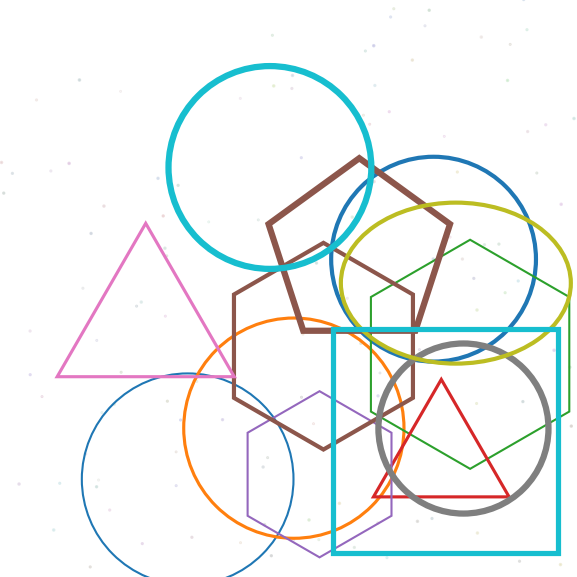[{"shape": "circle", "thickness": 2, "radius": 0.89, "center": [0.751, 0.55]}, {"shape": "circle", "thickness": 1, "radius": 0.92, "center": [0.325, 0.169]}, {"shape": "circle", "thickness": 1.5, "radius": 0.95, "center": [0.509, 0.258]}, {"shape": "hexagon", "thickness": 1, "radius": 0.99, "center": [0.814, 0.386]}, {"shape": "triangle", "thickness": 1.5, "radius": 0.68, "center": [0.764, 0.207]}, {"shape": "hexagon", "thickness": 1, "radius": 0.72, "center": [0.553, 0.178]}, {"shape": "hexagon", "thickness": 2, "radius": 0.89, "center": [0.56, 0.4]}, {"shape": "pentagon", "thickness": 3, "radius": 0.83, "center": [0.622, 0.56]}, {"shape": "triangle", "thickness": 1.5, "radius": 0.89, "center": [0.252, 0.435]}, {"shape": "circle", "thickness": 3, "radius": 0.74, "center": [0.802, 0.257]}, {"shape": "oval", "thickness": 2, "radius": 1.0, "center": [0.789, 0.509]}, {"shape": "circle", "thickness": 3, "radius": 0.88, "center": [0.467, 0.709]}, {"shape": "square", "thickness": 2.5, "radius": 0.97, "center": [0.772, 0.235]}]